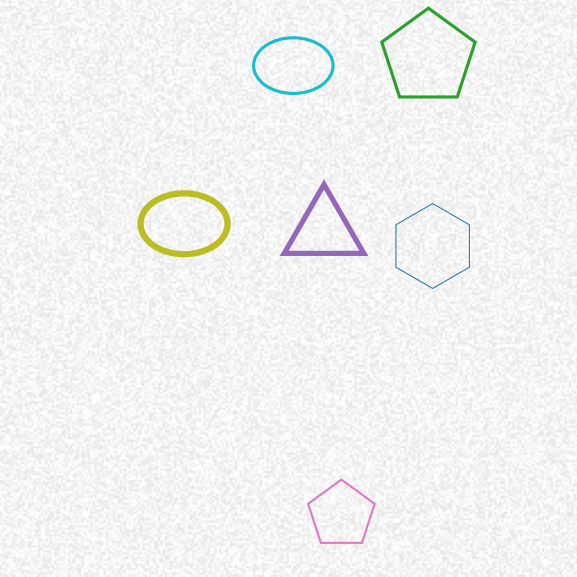[{"shape": "hexagon", "thickness": 0.5, "radius": 0.37, "center": [0.749, 0.573]}, {"shape": "pentagon", "thickness": 1.5, "radius": 0.42, "center": [0.742, 0.9]}, {"shape": "triangle", "thickness": 2.5, "radius": 0.4, "center": [0.561, 0.6]}, {"shape": "pentagon", "thickness": 1, "radius": 0.3, "center": [0.591, 0.108]}, {"shape": "oval", "thickness": 3, "radius": 0.38, "center": [0.319, 0.612]}, {"shape": "oval", "thickness": 1.5, "radius": 0.34, "center": [0.508, 0.886]}]